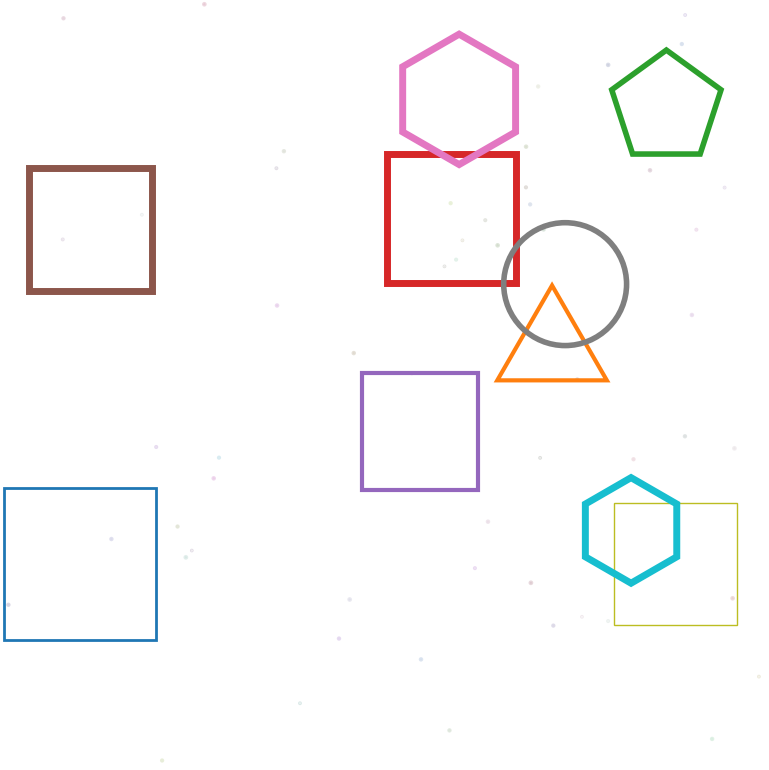[{"shape": "square", "thickness": 1, "radius": 0.49, "center": [0.104, 0.268]}, {"shape": "triangle", "thickness": 1.5, "radius": 0.41, "center": [0.717, 0.547]}, {"shape": "pentagon", "thickness": 2, "radius": 0.37, "center": [0.865, 0.86]}, {"shape": "square", "thickness": 2.5, "radius": 0.42, "center": [0.586, 0.716]}, {"shape": "square", "thickness": 1.5, "radius": 0.38, "center": [0.545, 0.44]}, {"shape": "square", "thickness": 2.5, "radius": 0.4, "center": [0.117, 0.702]}, {"shape": "hexagon", "thickness": 2.5, "radius": 0.42, "center": [0.596, 0.871]}, {"shape": "circle", "thickness": 2, "radius": 0.4, "center": [0.734, 0.631]}, {"shape": "square", "thickness": 0.5, "radius": 0.4, "center": [0.878, 0.267]}, {"shape": "hexagon", "thickness": 2.5, "radius": 0.34, "center": [0.82, 0.311]}]